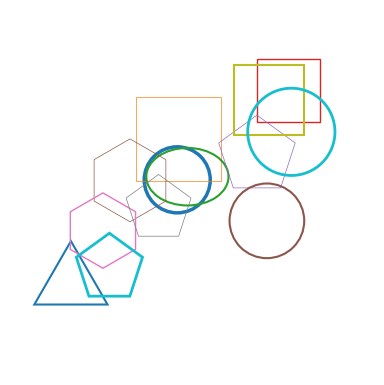[{"shape": "circle", "thickness": 2.5, "radius": 0.43, "center": [0.46, 0.533]}, {"shape": "triangle", "thickness": 1.5, "radius": 0.55, "center": [0.184, 0.264]}, {"shape": "square", "thickness": 0.5, "radius": 0.55, "center": [0.463, 0.639]}, {"shape": "oval", "thickness": 1.5, "radius": 0.53, "center": [0.487, 0.541]}, {"shape": "square", "thickness": 1, "radius": 0.41, "center": [0.75, 0.765]}, {"shape": "pentagon", "thickness": 0.5, "radius": 0.52, "center": [0.667, 0.596]}, {"shape": "circle", "thickness": 1.5, "radius": 0.48, "center": [0.693, 0.426]}, {"shape": "hexagon", "thickness": 0.5, "radius": 0.54, "center": [0.338, 0.532]}, {"shape": "hexagon", "thickness": 1, "radius": 0.49, "center": [0.267, 0.401]}, {"shape": "pentagon", "thickness": 0.5, "radius": 0.44, "center": [0.412, 0.458]}, {"shape": "square", "thickness": 1.5, "radius": 0.45, "center": [0.699, 0.74]}, {"shape": "circle", "thickness": 2, "radius": 0.57, "center": [0.757, 0.658]}, {"shape": "pentagon", "thickness": 2, "radius": 0.45, "center": [0.284, 0.304]}]